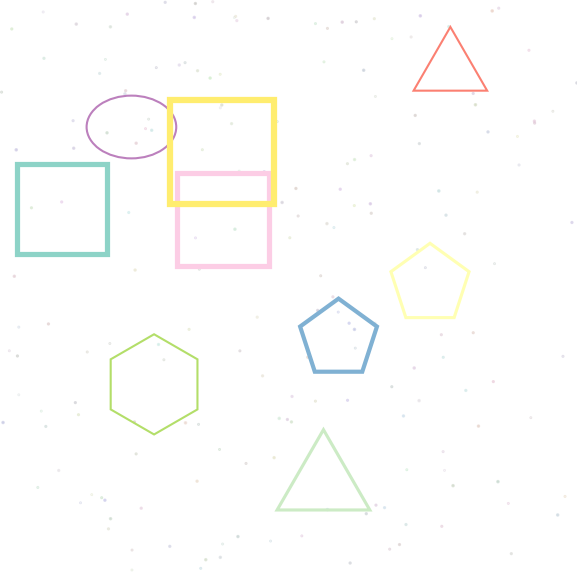[{"shape": "square", "thickness": 2.5, "radius": 0.39, "center": [0.107, 0.637]}, {"shape": "pentagon", "thickness": 1.5, "radius": 0.36, "center": [0.745, 0.507]}, {"shape": "triangle", "thickness": 1, "radius": 0.37, "center": [0.78, 0.879]}, {"shape": "pentagon", "thickness": 2, "radius": 0.35, "center": [0.586, 0.412]}, {"shape": "hexagon", "thickness": 1, "radius": 0.43, "center": [0.267, 0.334]}, {"shape": "square", "thickness": 2.5, "radius": 0.4, "center": [0.387, 0.619]}, {"shape": "oval", "thickness": 1, "radius": 0.39, "center": [0.228, 0.779]}, {"shape": "triangle", "thickness": 1.5, "radius": 0.46, "center": [0.56, 0.162]}, {"shape": "square", "thickness": 3, "radius": 0.45, "center": [0.385, 0.736]}]